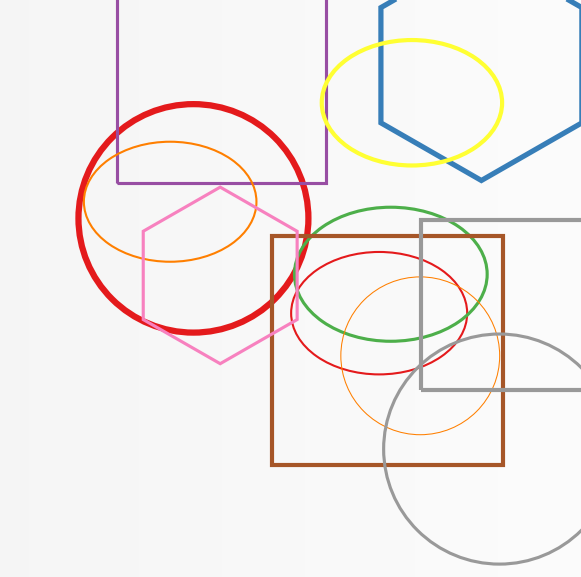[{"shape": "oval", "thickness": 1, "radius": 0.76, "center": [0.652, 0.457]}, {"shape": "circle", "thickness": 3, "radius": 0.99, "center": [0.333, 0.621]}, {"shape": "hexagon", "thickness": 2.5, "radius": 1.0, "center": [0.828, 0.886]}, {"shape": "oval", "thickness": 1.5, "radius": 0.83, "center": [0.672, 0.524]}, {"shape": "square", "thickness": 1.5, "radius": 0.9, "center": [0.381, 0.862]}, {"shape": "circle", "thickness": 0.5, "radius": 0.68, "center": [0.723, 0.383]}, {"shape": "oval", "thickness": 1, "radius": 0.74, "center": [0.293, 0.65]}, {"shape": "oval", "thickness": 2, "radius": 0.78, "center": [0.709, 0.821]}, {"shape": "square", "thickness": 2, "radius": 0.99, "center": [0.666, 0.392]}, {"shape": "hexagon", "thickness": 1.5, "radius": 0.76, "center": [0.379, 0.522]}, {"shape": "square", "thickness": 2, "radius": 0.73, "center": [0.87, 0.471]}, {"shape": "circle", "thickness": 1.5, "radius": 1.0, "center": [0.859, 0.222]}]